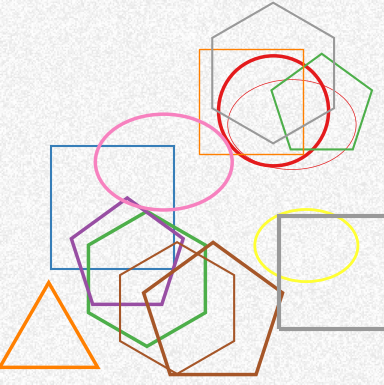[{"shape": "circle", "thickness": 2.5, "radius": 0.71, "center": [0.711, 0.712]}, {"shape": "oval", "thickness": 0.5, "radius": 0.83, "center": [0.758, 0.676]}, {"shape": "square", "thickness": 1.5, "radius": 0.8, "center": [0.293, 0.461]}, {"shape": "pentagon", "thickness": 1.5, "radius": 0.69, "center": [0.836, 0.723]}, {"shape": "hexagon", "thickness": 2.5, "radius": 0.88, "center": [0.382, 0.276]}, {"shape": "pentagon", "thickness": 2.5, "radius": 0.76, "center": [0.331, 0.333]}, {"shape": "triangle", "thickness": 2.5, "radius": 0.73, "center": [0.127, 0.119]}, {"shape": "square", "thickness": 1, "radius": 0.68, "center": [0.652, 0.737]}, {"shape": "oval", "thickness": 2, "radius": 0.67, "center": [0.796, 0.362]}, {"shape": "hexagon", "thickness": 1.5, "radius": 0.86, "center": [0.46, 0.2]}, {"shape": "pentagon", "thickness": 2.5, "radius": 0.95, "center": [0.553, 0.181]}, {"shape": "oval", "thickness": 2.5, "radius": 0.89, "center": [0.425, 0.579]}, {"shape": "hexagon", "thickness": 1.5, "radius": 0.91, "center": [0.71, 0.81]}, {"shape": "square", "thickness": 3, "radius": 0.73, "center": [0.87, 0.292]}]